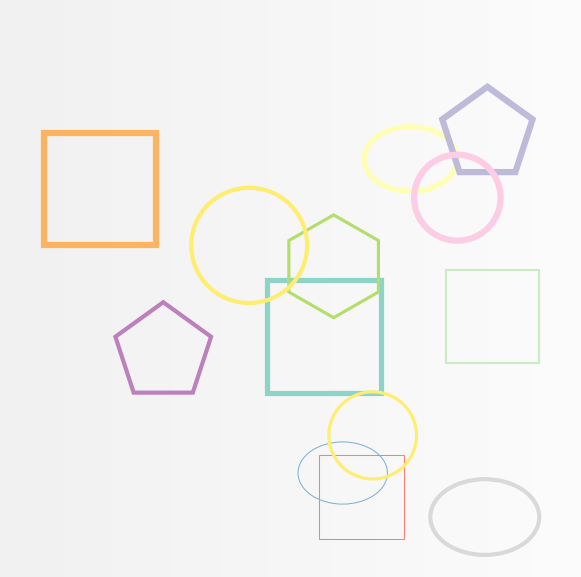[{"shape": "square", "thickness": 2.5, "radius": 0.49, "center": [0.557, 0.417]}, {"shape": "oval", "thickness": 2.5, "radius": 0.4, "center": [0.706, 0.724]}, {"shape": "pentagon", "thickness": 3, "radius": 0.41, "center": [0.839, 0.767]}, {"shape": "square", "thickness": 0.5, "radius": 0.36, "center": [0.622, 0.139]}, {"shape": "oval", "thickness": 0.5, "radius": 0.38, "center": [0.59, 0.18]}, {"shape": "square", "thickness": 3, "radius": 0.49, "center": [0.172, 0.671]}, {"shape": "hexagon", "thickness": 1.5, "radius": 0.45, "center": [0.574, 0.538]}, {"shape": "circle", "thickness": 3, "radius": 0.37, "center": [0.787, 0.657]}, {"shape": "oval", "thickness": 2, "radius": 0.47, "center": [0.834, 0.104]}, {"shape": "pentagon", "thickness": 2, "radius": 0.43, "center": [0.281, 0.389]}, {"shape": "square", "thickness": 1, "radius": 0.4, "center": [0.847, 0.451]}, {"shape": "circle", "thickness": 2, "radius": 0.5, "center": [0.429, 0.574]}, {"shape": "circle", "thickness": 1.5, "radius": 0.38, "center": [0.641, 0.245]}]